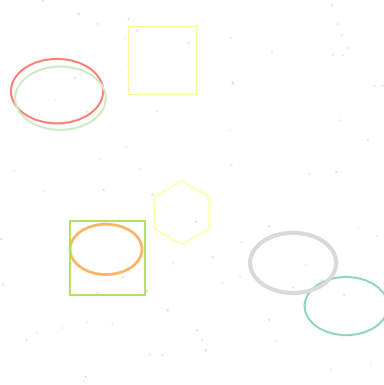[{"shape": "oval", "thickness": 1.5, "radius": 0.54, "center": [0.899, 0.205]}, {"shape": "hexagon", "thickness": 1.5, "radius": 0.41, "center": [0.472, 0.447]}, {"shape": "oval", "thickness": 1.5, "radius": 0.6, "center": [0.148, 0.763]}, {"shape": "oval", "thickness": 2, "radius": 0.47, "center": [0.275, 0.352]}, {"shape": "square", "thickness": 1.5, "radius": 0.49, "center": [0.279, 0.33]}, {"shape": "oval", "thickness": 3, "radius": 0.56, "center": [0.761, 0.317]}, {"shape": "oval", "thickness": 1.5, "radius": 0.59, "center": [0.157, 0.745]}, {"shape": "square", "thickness": 0.5, "radius": 0.44, "center": [0.421, 0.844]}]